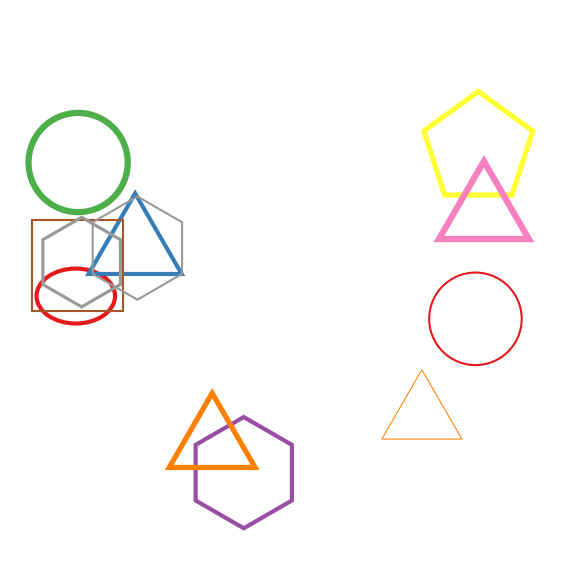[{"shape": "circle", "thickness": 1, "radius": 0.4, "center": [0.823, 0.447]}, {"shape": "oval", "thickness": 2, "radius": 0.34, "center": [0.131, 0.487]}, {"shape": "triangle", "thickness": 2, "radius": 0.47, "center": [0.234, 0.571]}, {"shape": "circle", "thickness": 3, "radius": 0.43, "center": [0.135, 0.718]}, {"shape": "hexagon", "thickness": 2, "radius": 0.48, "center": [0.422, 0.181]}, {"shape": "triangle", "thickness": 0.5, "radius": 0.4, "center": [0.73, 0.279]}, {"shape": "triangle", "thickness": 2.5, "radius": 0.43, "center": [0.367, 0.233]}, {"shape": "pentagon", "thickness": 2.5, "radius": 0.5, "center": [0.828, 0.742]}, {"shape": "square", "thickness": 1, "radius": 0.39, "center": [0.134, 0.54]}, {"shape": "triangle", "thickness": 3, "radius": 0.45, "center": [0.838, 0.63]}, {"shape": "hexagon", "thickness": 1.5, "radius": 0.39, "center": [0.141, 0.545]}, {"shape": "hexagon", "thickness": 1, "radius": 0.45, "center": [0.238, 0.57]}]